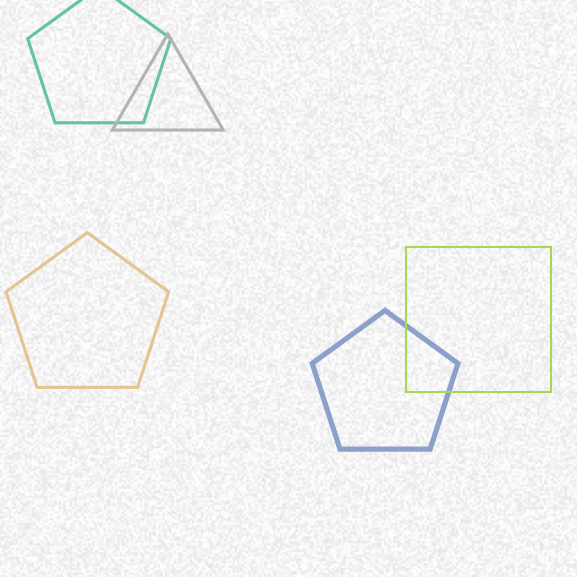[{"shape": "pentagon", "thickness": 1.5, "radius": 0.65, "center": [0.172, 0.892]}, {"shape": "pentagon", "thickness": 2.5, "radius": 0.66, "center": [0.667, 0.329]}, {"shape": "square", "thickness": 1, "radius": 0.63, "center": [0.828, 0.446]}, {"shape": "pentagon", "thickness": 1.5, "radius": 0.74, "center": [0.151, 0.448]}, {"shape": "triangle", "thickness": 1.5, "radius": 0.55, "center": [0.291, 0.829]}]